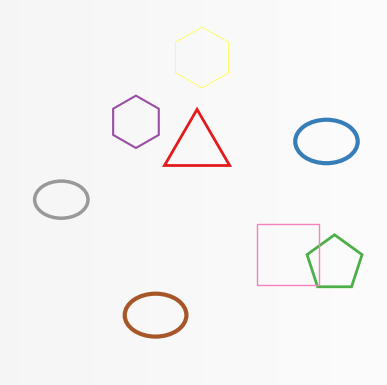[{"shape": "triangle", "thickness": 2, "radius": 0.49, "center": [0.509, 0.619]}, {"shape": "oval", "thickness": 3, "radius": 0.4, "center": [0.842, 0.633]}, {"shape": "pentagon", "thickness": 2, "radius": 0.37, "center": [0.863, 0.316]}, {"shape": "hexagon", "thickness": 1.5, "radius": 0.34, "center": [0.351, 0.684]}, {"shape": "hexagon", "thickness": 0.5, "radius": 0.4, "center": [0.521, 0.851]}, {"shape": "oval", "thickness": 3, "radius": 0.4, "center": [0.401, 0.181]}, {"shape": "square", "thickness": 1, "radius": 0.4, "center": [0.744, 0.339]}, {"shape": "oval", "thickness": 2.5, "radius": 0.34, "center": [0.158, 0.481]}]